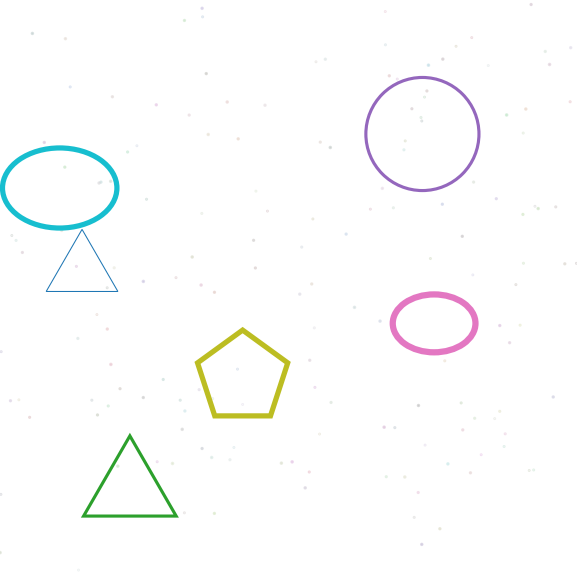[{"shape": "triangle", "thickness": 0.5, "radius": 0.36, "center": [0.142, 0.53]}, {"shape": "triangle", "thickness": 1.5, "radius": 0.46, "center": [0.225, 0.152]}, {"shape": "circle", "thickness": 1.5, "radius": 0.49, "center": [0.731, 0.767]}, {"shape": "oval", "thickness": 3, "radius": 0.36, "center": [0.752, 0.439]}, {"shape": "pentagon", "thickness": 2.5, "radius": 0.41, "center": [0.42, 0.345]}, {"shape": "oval", "thickness": 2.5, "radius": 0.5, "center": [0.103, 0.674]}]